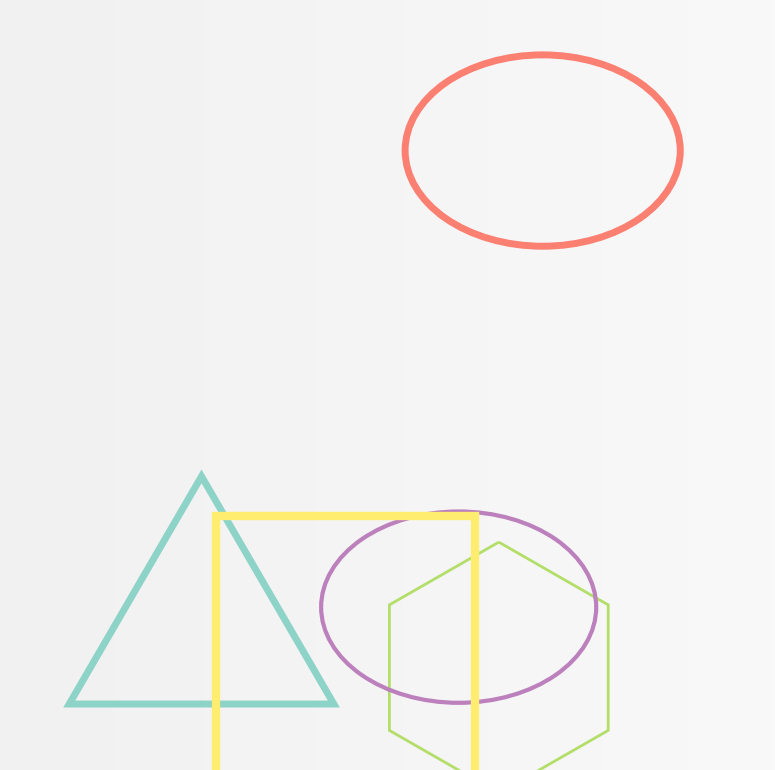[{"shape": "triangle", "thickness": 2.5, "radius": 0.99, "center": [0.26, 0.184]}, {"shape": "oval", "thickness": 2.5, "radius": 0.89, "center": [0.7, 0.804]}, {"shape": "hexagon", "thickness": 1, "radius": 0.82, "center": [0.644, 0.133]}, {"shape": "oval", "thickness": 1.5, "radius": 0.89, "center": [0.592, 0.211]}, {"shape": "square", "thickness": 3, "radius": 0.84, "center": [0.446, 0.163]}]